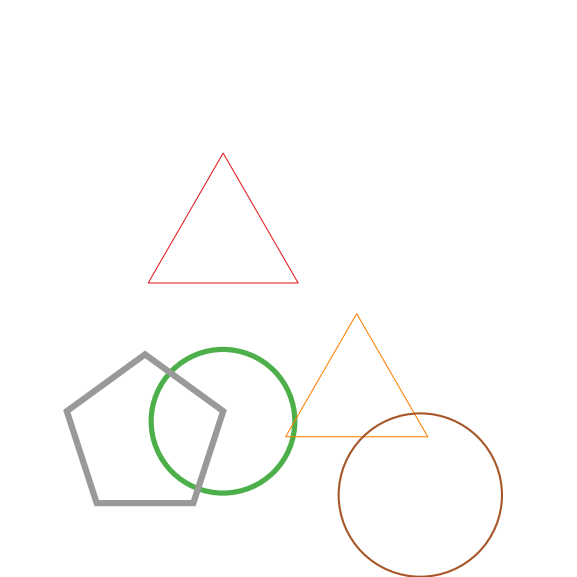[{"shape": "triangle", "thickness": 0.5, "radius": 0.75, "center": [0.386, 0.584]}, {"shape": "circle", "thickness": 2.5, "radius": 0.62, "center": [0.386, 0.27]}, {"shape": "triangle", "thickness": 0.5, "radius": 0.71, "center": [0.618, 0.314]}, {"shape": "circle", "thickness": 1, "radius": 0.71, "center": [0.728, 0.142]}, {"shape": "pentagon", "thickness": 3, "radius": 0.71, "center": [0.251, 0.243]}]